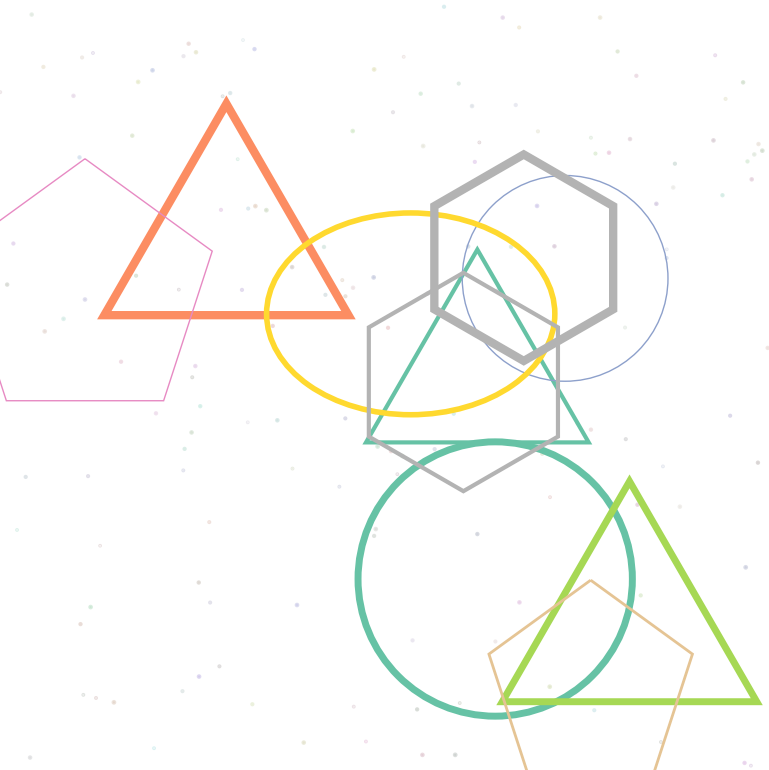[{"shape": "triangle", "thickness": 1.5, "radius": 0.83, "center": [0.62, 0.509]}, {"shape": "circle", "thickness": 2.5, "radius": 0.89, "center": [0.643, 0.248]}, {"shape": "triangle", "thickness": 3, "radius": 0.92, "center": [0.294, 0.682]}, {"shape": "circle", "thickness": 0.5, "radius": 0.67, "center": [0.734, 0.638]}, {"shape": "pentagon", "thickness": 0.5, "radius": 0.87, "center": [0.11, 0.62]}, {"shape": "triangle", "thickness": 2.5, "radius": 0.95, "center": [0.818, 0.184]}, {"shape": "oval", "thickness": 2, "radius": 0.94, "center": [0.533, 0.592]}, {"shape": "pentagon", "thickness": 1, "radius": 0.69, "center": [0.767, 0.108]}, {"shape": "hexagon", "thickness": 1.5, "radius": 0.71, "center": [0.602, 0.504]}, {"shape": "hexagon", "thickness": 3, "radius": 0.67, "center": [0.68, 0.665]}]